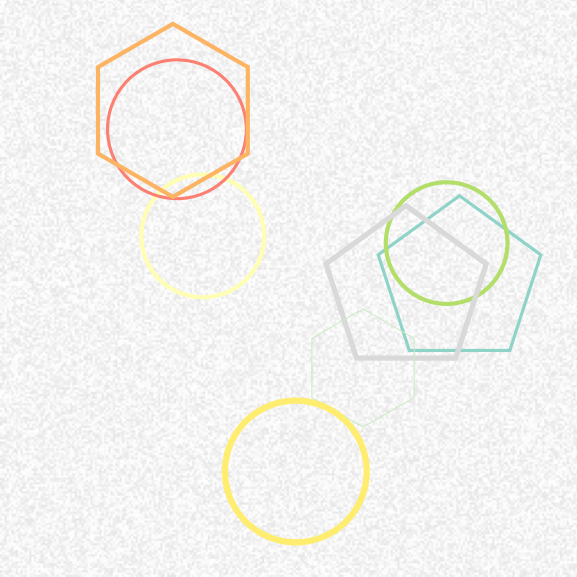[{"shape": "pentagon", "thickness": 1.5, "radius": 0.74, "center": [0.796, 0.512]}, {"shape": "circle", "thickness": 2, "radius": 0.53, "center": [0.351, 0.591]}, {"shape": "circle", "thickness": 1.5, "radius": 0.6, "center": [0.306, 0.775]}, {"shape": "hexagon", "thickness": 2, "radius": 0.75, "center": [0.299, 0.808]}, {"shape": "circle", "thickness": 2, "radius": 0.53, "center": [0.773, 0.578]}, {"shape": "pentagon", "thickness": 2.5, "radius": 0.73, "center": [0.703, 0.497]}, {"shape": "hexagon", "thickness": 0.5, "radius": 0.51, "center": [0.629, 0.362]}, {"shape": "circle", "thickness": 3, "radius": 0.61, "center": [0.512, 0.183]}]